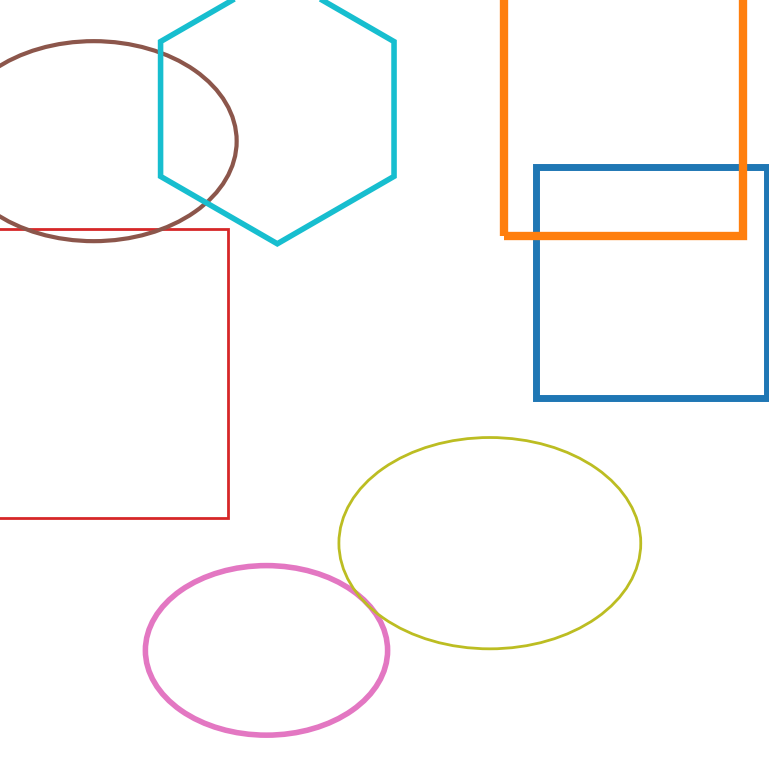[{"shape": "square", "thickness": 2.5, "radius": 0.75, "center": [0.846, 0.633]}, {"shape": "square", "thickness": 3, "radius": 0.78, "center": [0.81, 0.849]}, {"shape": "square", "thickness": 1, "radius": 0.94, "center": [0.108, 0.515]}, {"shape": "oval", "thickness": 1.5, "radius": 0.93, "center": [0.122, 0.817]}, {"shape": "oval", "thickness": 2, "radius": 0.79, "center": [0.346, 0.155]}, {"shape": "oval", "thickness": 1, "radius": 0.98, "center": [0.636, 0.295]}, {"shape": "hexagon", "thickness": 2, "radius": 0.88, "center": [0.36, 0.858]}]